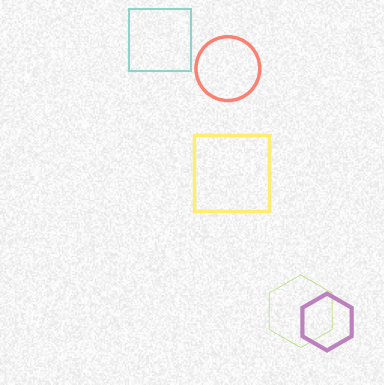[{"shape": "square", "thickness": 1.5, "radius": 0.4, "center": [0.416, 0.897]}, {"shape": "circle", "thickness": 2.5, "radius": 0.41, "center": [0.592, 0.822]}, {"shape": "hexagon", "thickness": 0.5, "radius": 0.47, "center": [0.781, 0.192]}, {"shape": "hexagon", "thickness": 3, "radius": 0.37, "center": [0.849, 0.164]}, {"shape": "square", "thickness": 2.5, "radius": 0.49, "center": [0.601, 0.55]}]